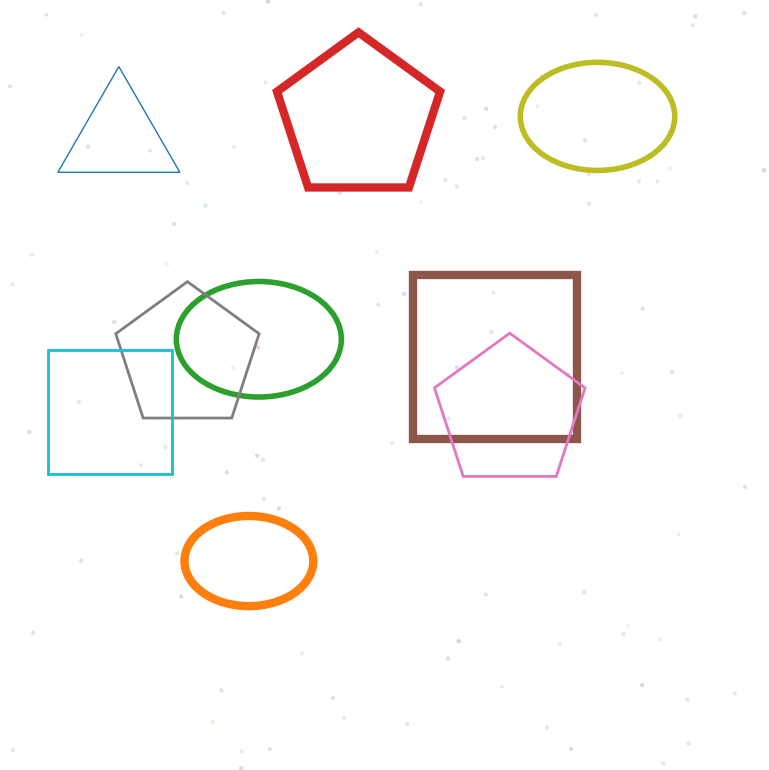[{"shape": "triangle", "thickness": 0.5, "radius": 0.46, "center": [0.154, 0.822]}, {"shape": "oval", "thickness": 3, "radius": 0.42, "center": [0.323, 0.271]}, {"shape": "oval", "thickness": 2, "radius": 0.54, "center": [0.336, 0.559]}, {"shape": "pentagon", "thickness": 3, "radius": 0.56, "center": [0.466, 0.847]}, {"shape": "square", "thickness": 3, "radius": 0.53, "center": [0.643, 0.536]}, {"shape": "pentagon", "thickness": 1, "radius": 0.51, "center": [0.662, 0.464]}, {"shape": "pentagon", "thickness": 1, "radius": 0.49, "center": [0.243, 0.536]}, {"shape": "oval", "thickness": 2, "radius": 0.5, "center": [0.776, 0.849]}, {"shape": "square", "thickness": 1, "radius": 0.4, "center": [0.143, 0.465]}]